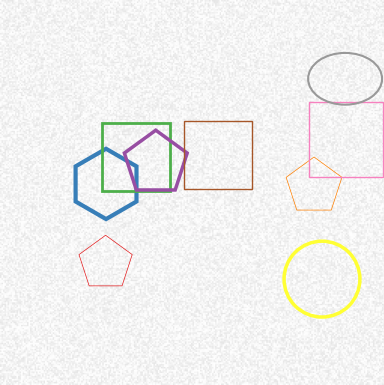[{"shape": "pentagon", "thickness": 0.5, "radius": 0.36, "center": [0.274, 0.316]}, {"shape": "hexagon", "thickness": 3, "radius": 0.46, "center": [0.275, 0.522]}, {"shape": "square", "thickness": 2, "radius": 0.44, "center": [0.353, 0.591]}, {"shape": "pentagon", "thickness": 2.5, "radius": 0.43, "center": [0.405, 0.576]}, {"shape": "pentagon", "thickness": 0.5, "radius": 0.38, "center": [0.816, 0.516]}, {"shape": "circle", "thickness": 2.5, "radius": 0.49, "center": [0.836, 0.275]}, {"shape": "square", "thickness": 1, "radius": 0.44, "center": [0.566, 0.597]}, {"shape": "square", "thickness": 1, "radius": 0.48, "center": [0.899, 0.638]}, {"shape": "oval", "thickness": 1.5, "radius": 0.48, "center": [0.896, 0.795]}]